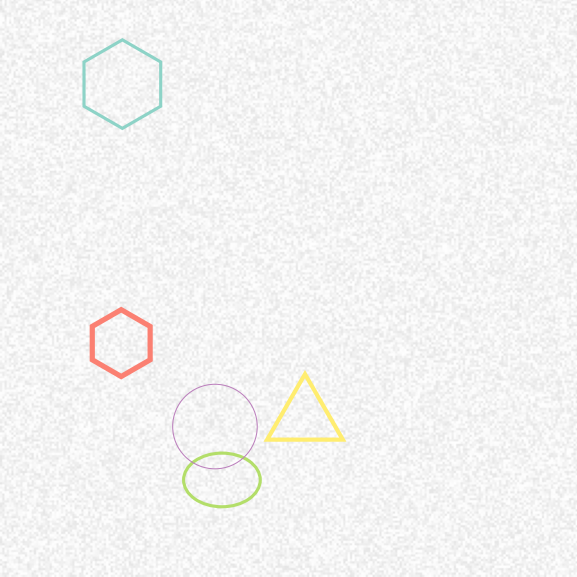[{"shape": "hexagon", "thickness": 1.5, "radius": 0.38, "center": [0.212, 0.854]}, {"shape": "hexagon", "thickness": 2.5, "radius": 0.29, "center": [0.21, 0.405]}, {"shape": "oval", "thickness": 1.5, "radius": 0.33, "center": [0.384, 0.168]}, {"shape": "circle", "thickness": 0.5, "radius": 0.37, "center": [0.372, 0.261]}, {"shape": "triangle", "thickness": 2, "radius": 0.38, "center": [0.528, 0.276]}]